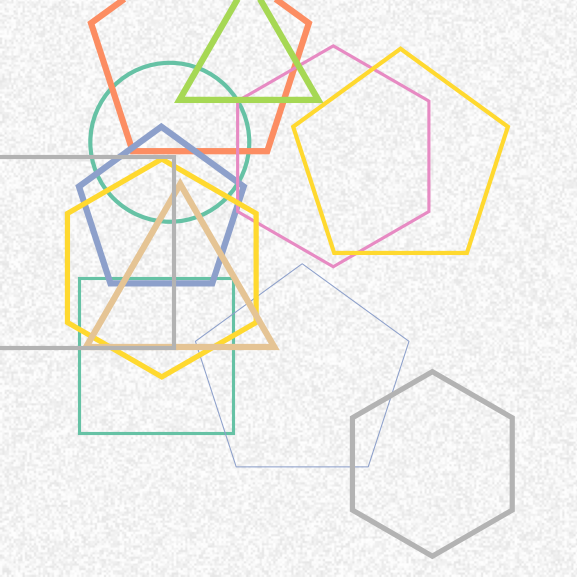[{"shape": "circle", "thickness": 2, "radius": 0.69, "center": [0.294, 0.753]}, {"shape": "square", "thickness": 1.5, "radius": 0.67, "center": [0.27, 0.383]}, {"shape": "pentagon", "thickness": 3, "radius": 0.99, "center": [0.346, 0.898]}, {"shape": "pentagon", "thickness": 0.5, "radius": 0.97, "center": [0.523, 0.348]}, {"shape": "pentagon", "thickness": 3, "radius": 0.75, "center": [0.279, 0.63]}, {"shape": "hexagon", "thickness": 1.5, "radius": 0.96, "center": [0.577, 0.728]}, {"shape": "triangle", "thickness": 3, "radius": 0.69, "center": [0.431, 0.896]}, {"shape": "hexagon", "thickness": 2.5, "radius": 0.94, "center": [0.28, 0.535]}, {"shape": "pentagon", "thickness": 2, "radius": 0.98, "center": [0.694, 0.719]}, {"shape": "triangle", "thickness": 3, "radius": 0.94, "center": [0.312, 0.492]}, {"shape": "square", "thickness": 2, "radius": 0.83, "center": [0.136, 0.562]}, {"shape": "hexagon", "thickness": 2.5, "radius": 0.8, "center": [0.749, 0.196]}]